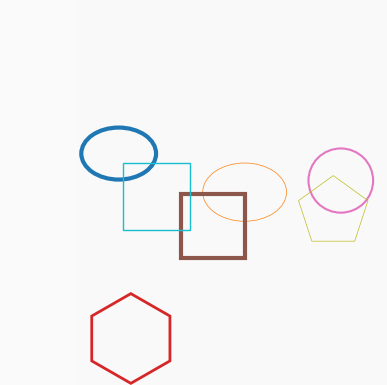[{"shape": "oval", "thickness": 3, "radius": 0.48, "center": [0.306, 0.601]}, {"shape": "oval", "thickness": 0.5, "radius": 0.54, "center": [0.631, 0.501]}, {"shape": "hexagon", "thickness": 2, "radius": 0.58, "center": [0.338, 0.121]}, {"shape": "square", "thickness": 3, "radius": 0.41, "center": [0.549, 0.413]}, {"shape": "circle", "thickness": 1.5, "radius": 0.42, "center": [0.88, 0.531]}, {"shape": "pentagon", "thickness": 0.5, "radius": 0.47, "center": [0.86, 0.45]}, {"shape": "square", "thickness": 1, "radius": 0.44, "center": [0.404, 0.489]}]